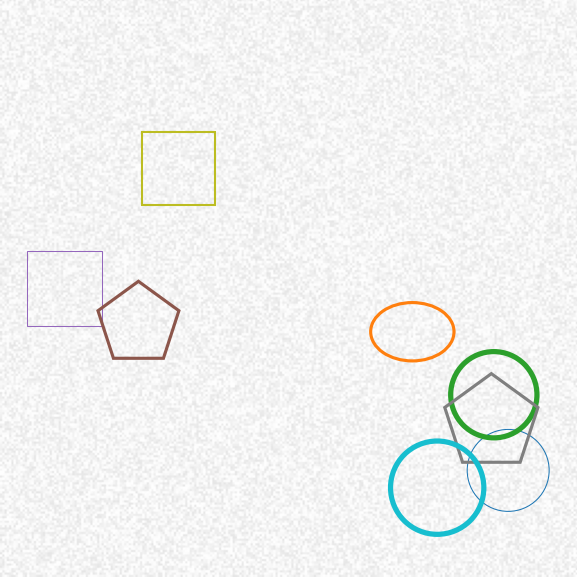[{"shape": "circle", "thickness": 0.5, "radius": 0.35, "center": [0.88, 0.185]}, {"shape": "oval", "thickness": 1.5, "radius": 0.36, "center": [0.714, 0.425]}, {"shape": "circle", "thickness": 2.5, "radius": 0.37, "center": [0.855, 0.316]}, {"shape": "square", "thickness": 0.5, "radius": 0.33, "center": [0.112, 0.5]}, {"shape": "pentagon", "thickness": 1.5, "radius": 0.37, "center": [0.24, 0.438]}, {"shape": "pentagon", "thickness": 1.5, "radius": 0.42, "center": [0.851, 0.267]}, {"shape": "square", "thickness": 1, "radius": 0.31, "center": [0.31, 0.707]}, {"shape": "circle", "thickness": 2.5, "radius": 0.4, "center": [0.757, 0.155]}]